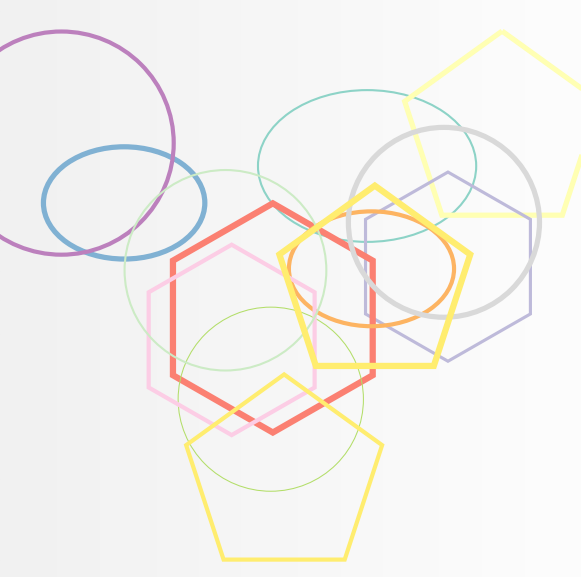[{"shape": "oval", "thickness": 1, "radius": 0.94, "center": [0.632, 0.712]}, {"shape": "pentagon", "thickness": 2.5, "radius": 0.88, "center": [0.864, 0.769]}, {"shape": "hexagon", "thickness": 1.5, "radius": 0.82, "center": [0.771, 0.537]}, {"shape": "hexagon", "thickness": 3, "radius": 0.99, "center": [0.469, 0.449]}, {"shape": "oval", "thickness": 2.5, "radius": 0.69, "center": [0.214, 0.648]}, {"shape": "oval", "thickness": 2, "radius": 0.71, "center": [0.639, 0.534]}, {"shape": "circle", "thickness": 0.5, "radius": 0.8, "center": [0.466, 0.308]}, {"shape": "hexagon", "thickness": 2, "radius": 0.82, "center": [0.399, 0.411]}, {"shape": "circle", "thickness": 2.5, "radius": 0.82, "center": [0.764, 0.614]}, {"shape": "circle", "thickness": 2, "radius": 0.97, "center": [0.106, 0.751]}, {"shape": "circle", "thickness": 1, "radius": 0.87, "center": [0.388, 0.531]}, {"shape": "pentagon", "thickness": 3, "radius": 0.86, "center": [0.645, 0.505]}, {"shape": "pentagon", "thickness": 2, "radius": 0.89, "center": [0.489, 0.174]}]